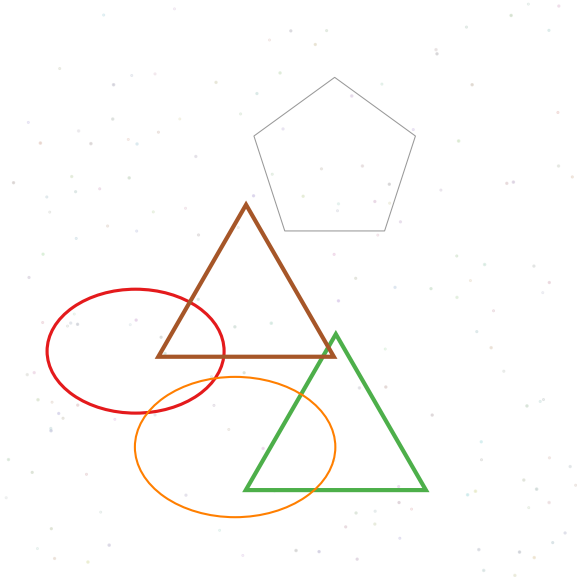[{"shape": "oval", "thickness": 1.5, "radius": 0.77, "center": [0.235, 0.391]}, {"shape": "triangle", "thickness": 2, "radius": 0.9, "center": [0.582, 0.241]}, {"shape": "oval", "thickness": 1, "radius": 0.87, "center": [0.407, 0.225]}, {"shape": "triangle", "thickness": 2, "radius": 0.88, "center": [0.426, 0.469]}, {"shape": "pentagon", "thickness": 0.5, "radius": 0.74, "center": [0.58, 0.718]}]